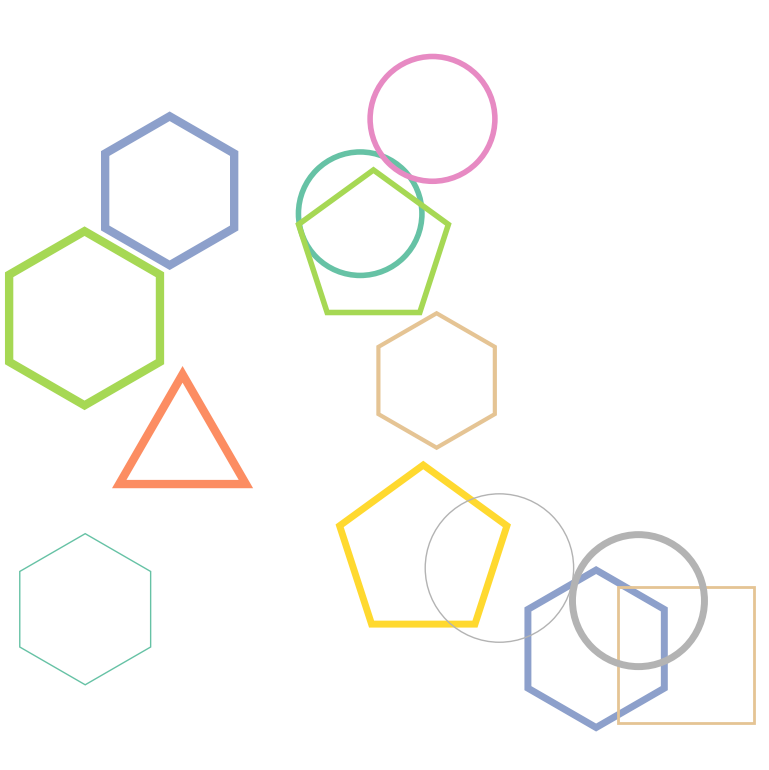[{"shape": "circle", "thickness": 2, "radius": 0.4, "center": [0.468, 0.722]}, {"shape": "hexagon", "thickness": 0.5, "radius": 0.49, "center": [0.111, 0.209]}, {"shape": "triangle", "thickness": 3, "radius": 0.47, "center": [0.237, 0.419]}, {"shape": "hexagon", "thickness": 2.5, "radius": 0.51, "center": [0.774, 0.157]}, {"shape": "hexagon", "thickness": 3, "radius": 0.48, "center": [0.22, 0.752]}, {"shape": "circle", "thickness": 2, "radius": 0.41, "center": [0.562, 0.846]}, {"shape": "hexagon", "thickness": 3, "radius": 0.57, "center": [0.11, 0.587]}, {"shape": "pentagon", "thickness": 2, "radius": 0.51, "center": [0.485, 0.677]}, {"shape": "pentagon", "thickness": 2.5, "radius": 0.57, "center": [0.55, 0.282]}, {"shape": "hexagon", "thickness": 1.5, "radius": 0.44, "center": [0.567, 0.506]}, {"shape": "square", "thickness": 1, "radius": 0.44, "center": [0.891, 0.149]}, {"shape": "circle", "thickness": 0.5, "radius": 0.48, "center": [0.649, 0.262]}, {"shape": "circle", "thickness": 2.5, "radius": 0.43, "center": [0.829, 0.22]}]